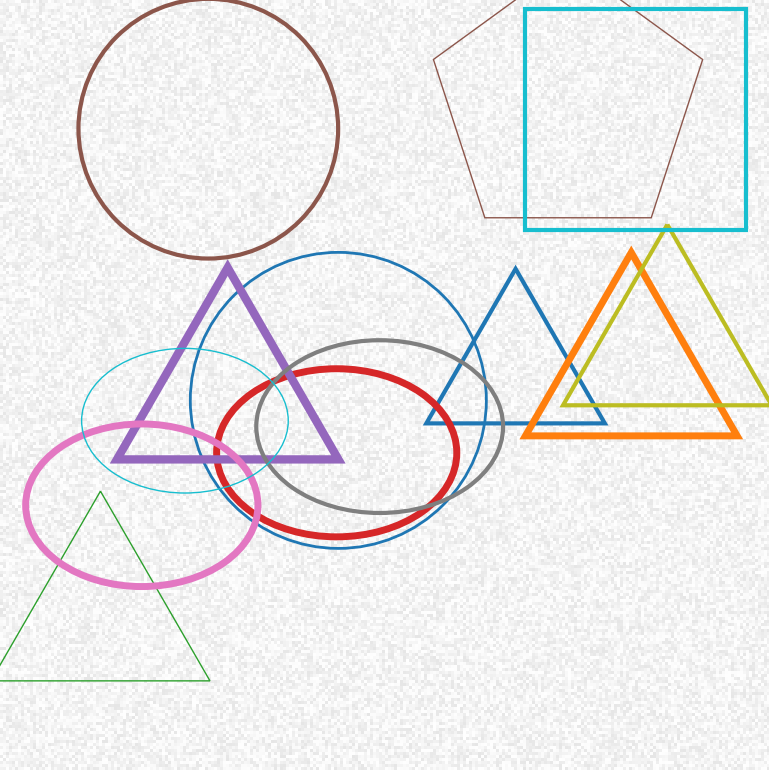[{"shape": "triangle", "thickness": 1.5, "radius": 0.67, "center": [0.67, 0.517]}, {"shape": "circle", "thickness": 1, "radius": 0.96, "center": [0.439, 0.48]}, {"shape": "triangle", "thickness": 2.5, "radius": 0.79, "center": [0.82, 0.513]}, {"shape": "triangle", "thickness": 0.5, "radius": 0.82, "center": [0.13, 0.198]}, {"shape": "oval", "thickness": 2.5, "radius": 0.78, "center": [0.437, 0.412]}, {"shape": "triangle", "thickness": 3, "radius": 0.83, "center": [0.296, 0.486]}, {"shape": "pentagon", "thickness": 0.5, "radius": 0.92, "center": [0.738, 0.866]}, {"shape": "circle", "thickness": 1.5, "radius": 0.84, "center": [0.271, 0.833]}, {"shape": "oval", "thickness": 2.5, "radius": 0.75, "center": [0.184, 0.344]}, {"shape": "oval", "thickness": 1.5, "radius": 0.8, "center": [0.493, 0.446]}, {"shape": "triangle", "thickness": 1.5, "radius": 0.78, "center": [0.867, 0.552]}, {"shape": "square", "thickness": 1.5, "radius": 0.72, "center": [0.825, 0.845]}, {"shape": "oval", "thickness": 0.5, "radius": 0.67, "center": [0.24, 0.454]}]